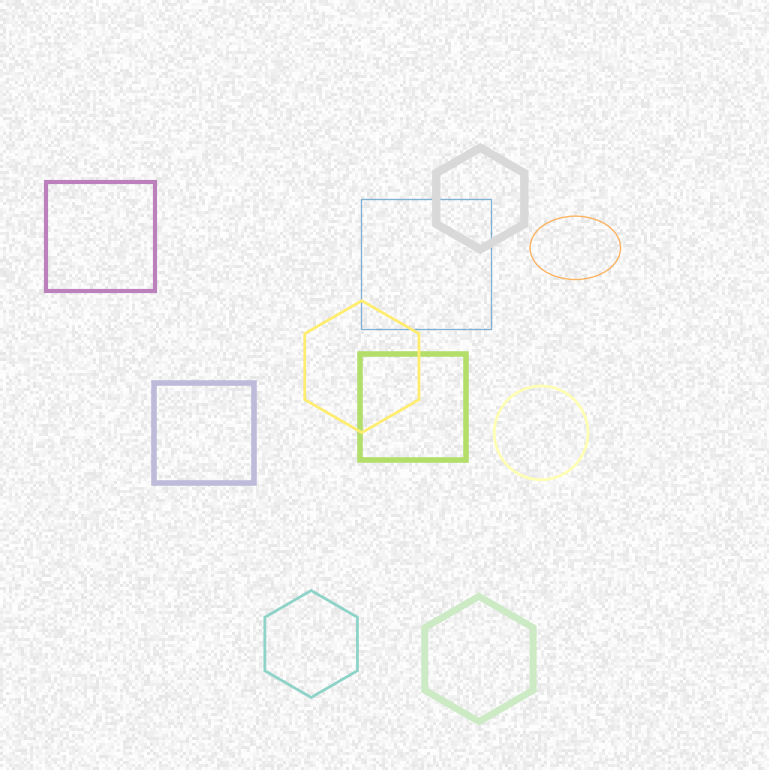[{"shape": "hexagon", "thickness": 1, "radius": 0.35, "center": [0.404, 0.164]}, {"shape": "circle", "thickness": 1, "radius": 0.3, "center": [0.703, 0.438]}, {"shape": "square", "thickness": 2, "radius": 0.32, "center": [0.265, 0.438]}, {"shape": "square", "thickness": 0.5, "radius": 0.42, "center": [0.553, 0.657]}, {"shape": "oval", "thickness": 0.5, "radius": 0.29, "center": [0.747, 0.678]}, {"shape": "square", "thickness": 2, "radius": 0.34, "center": [0.536, 0.472]}, {"shape": "hexagon", "thickness": 3, "radius": 0.33, "center": [0.624, 0.742]}, {"shape": "square", "thickness": 1.5, "radius": 0.35, "center": [0.131, 0.693]}, {"shape": "hexagon", "thickness": 2.5, "radius": 0.41, "center": [0.622, 0.144]}, {"shape": "hexagon", "thickness": 1, "radius": 0.43, "center": [0.47, 0.524]}]